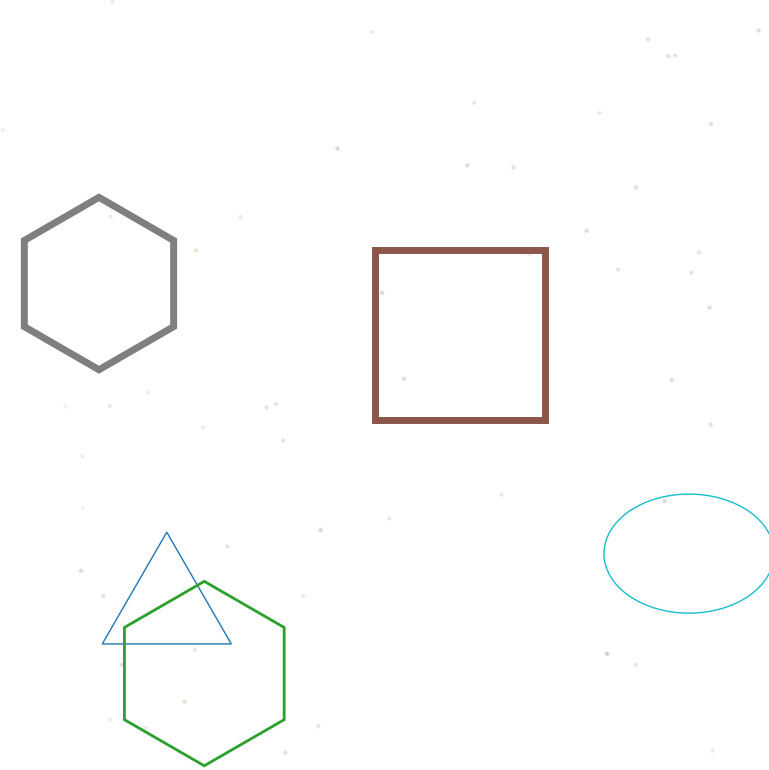[{"shape": "triangle", "thickness": 0.5, "radius": 0.48, "center": [0.217, 0.212]}, {"shape": "hexagon", "thickness": 1, "radius": 0.6, "center": [0.265, 0.125]}, {"shape": "square", "thickness": 2.5, "radius": 0.55, "center": [0.598, 0.565]}, {"shape": "hexagon", "thickness": 2.5, "radius": 0.56, "center": [0.129, 0.632]}, {"shape": "oval", "thickness": 0.5, "radius": 0.55, "center": [0.895, 0.281]}]